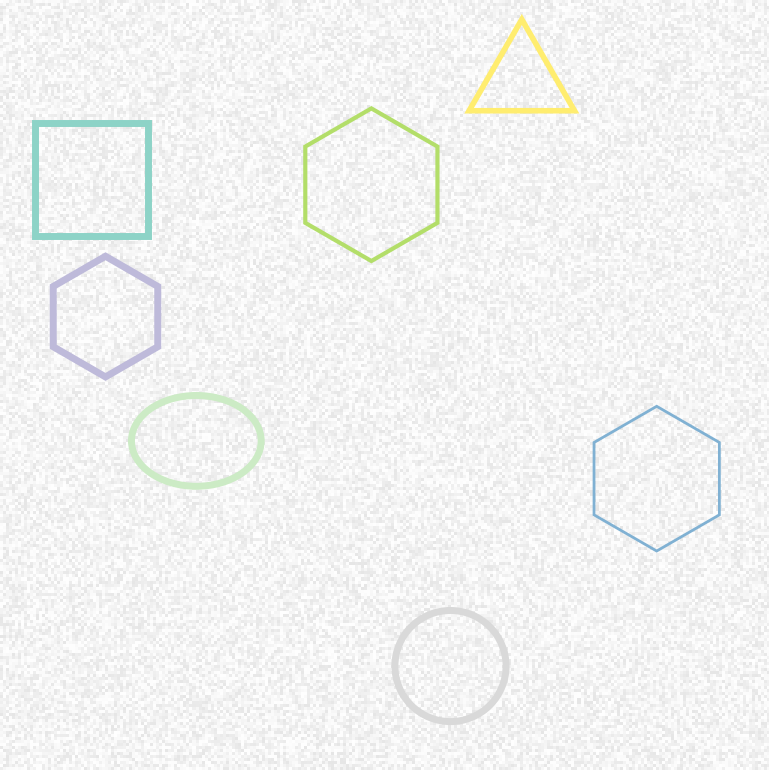[{"shape": "square", "thickness": 2.5, "radius": 0.37, "center": [0.119, 0.767]}, {"shape": "hexagon", "thickness": 2.5, "radius": 0.39, "center": [0.137, 0.589]}, {"shape": "hexagon", "thickness": 1, "radius": 0.47, "center": [0.853, 0.378]}, {"shape": "hexagon", "thickness": 1.5, "radius": 0.5, "center": [0.482, 0.76]}, {"shape": "circle", "thickness": 2.5, "radius": 0.36, "center": [0.585, 0.135]}, {"shape": "oval", "thickness": 2.5, "radius": 0.42, "center": [0.255, 0.427]}, {"shape": "triangle", "thickness": 2, "radius": 0.4, "center": [0.678, 0.896]}]